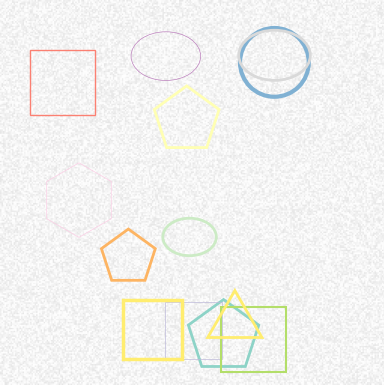[{"shape": "pentagon", "thickness": 2, "radius": 0.48, "center": [0.581, 0.126]}, {"shape": "pentagon", "thickness": 2, "radius": 0.44, "center": [0.485, 0.688]}, {"shape": "square", "thickness": 0.5, "radius": 0.37, "center": [0.502, 0.14]}, {"shape": "square", "thickness": 1, "radius": 0.42, "center": [0.162, 0.786]}, {"shape": "circle", "thickness": 3, "radius": 0.45, "center": [0.713, 0.838]}, {"shape": "pentagon", "thickness": 2, "radius": 0.37, "center": [0.333, 0.331]}, {"shape": "square", "thickness": 1.5, "radius": 0.42, "center": [0.659, 0.118]}, {"shape": "hexagon", "thickness": 0.5, "radius": 0.48, "center": [0.205, 0.48]}, {"shape": "oval", "thickness": 2, "radius": 0.46, "center": [0.713, 0.856]}, {"shape": "oval", "thickness": 0.5, "radius": 0.45, "center": [0.431, 0.854]}, {"shape": "oval", "thickness": 2, "radius": 0.35, "center": [0.492, 0.385]}, {"shape": "triangle", "thickness": 2, "radius": 0.41, "center": [0.61, 0.164]}, {"shape": "square", "thickness": 2.5, "radius": 0.38, "center": [0.395, 0.145]}]